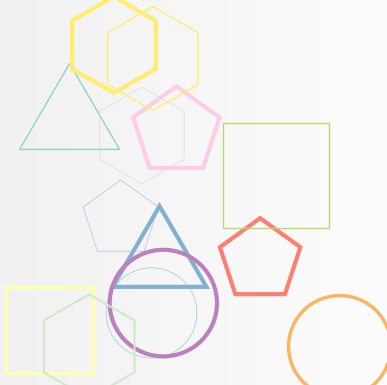[{"shape": "triangle", "thickness": 1, "radius": 0.74, "center": [0.18, 0.686]}, {"shape": "circle", "thickness": 0.5, "radius": 0.59, "center": [0.391, 0.187]}, {"shape": "square", "thickness": 2.5, "radius": 0.56, "center": [0.129, 0.143]}, {"shape": "pentagon", "thickness": 0.5, "radius": 0.51, "center": [0.312, 0.43]}, {"shape": "pentagon", "thickness": 3, "radius": 0.55, "center": [0.671, 0.324]}, {"shape": "triangle", "thickness": 3, "radius": 0.7, "center": [0.412, 0.325]}, {"shape": "circle", "thickness": 2.5, "radius": 0.66, "center": [0.877, 0.1]}, {"shape": "square", "thickness": 1, "radius": 0.68, "center": [0.713, 0.544]}, {"shape": "pentagon", "thickness": 3, "radius": 0.59, "center": [0.455, 0.659]}, {"shape": "hexagon", "thickness": 0.5, "radius": 0.63, "center": [0.366, 0.648]}, {"shape": "circle", "thickness": 3, "radius": 0.69, "center": [0.422, 0.213]}, {"shape": "hexagon", "thickness": 1.5, "radius": 0.68, "center": [0.23, 0.1]}, {"shape": "hexagon", "thickness": 1, "radius": 0.67, "center": [0.394, 0.848]}, {"shape": "hexagon", "thickness": 3, "radius": 0.62, "center": [0.294, 0.884]}]